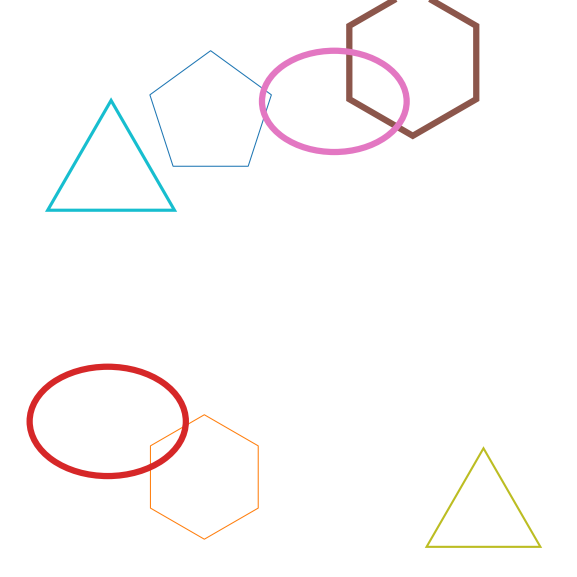[{"shape": "pentagon", "thickness": 0.5, "radius": 0.55, "center": [0.365, 0.801]}, {"shape": "hexagon", "thickness": 0.5, "radius": 0.54, "center": [0.354, 0.173]}, {"shape": "oval", "thickness": 3, "radius": 0.68, "center": [0.187, 0.269]}, {"shape": "hexagon", "thickness": 3, "radius": 0.63, "center": [0.715, 0.891]}, {"shape": "oval", "thickness": 3, "radius": 0.63, "center": [0.579, 0.824]}, {"shape": "triangle", "thickness": 1, "radius": 0.57, "center": [0.837, 0.109]}, {"shape": "triangle", "thickness": 1.5, "radius": 0.63, "center": [0.192, 0.698]}]